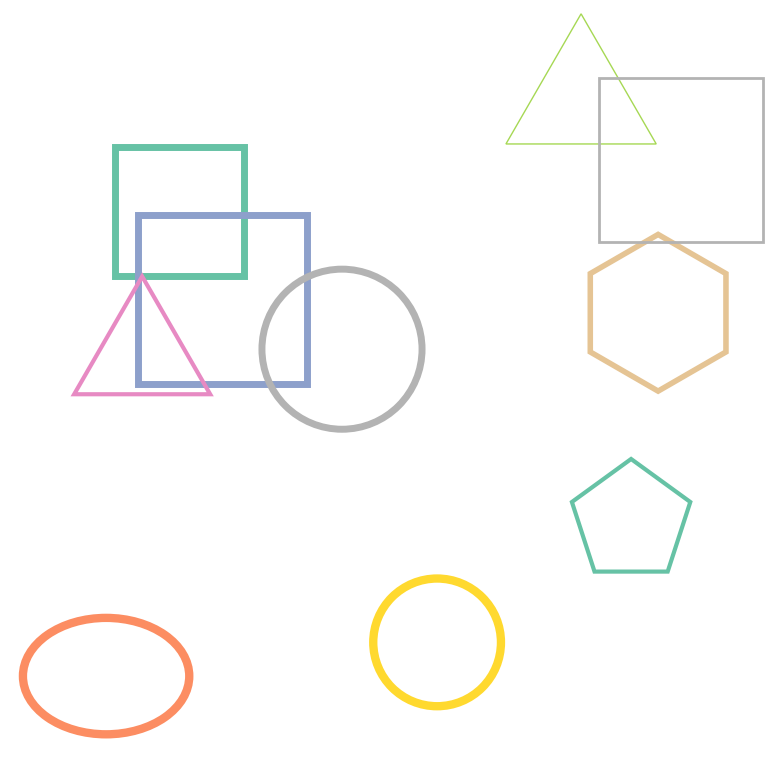[{"shape": "square", "thickness": 2.5, "radius": 0.42, "center": [0.232, 0.726]}, {"shape": "pentagon", "thickness": 1.5, "radius": 0.4, "center": [0.82, 0.323]}, {"shape": "oval", "thickness": 3, "radius": 0.54, "center": [0.138, 0.122]}, {"shape": "square", "thickness": 2.5, "radius": 0.55, "center": [0.289, 0.611]}, {"shape": "triangle", "thickness": 1.5, "radius": 0.51, "center": [0.185, 0.539]}, {"shape": "triangle", "thickness": 0.5, "radius": 0.56, "center": [0.755, 0.869]}, {"shape": "circle", "thickness": 3, "radius": 0.41, "center": [0.568, 0.166]}, {"shape": "hexagon", "thickness": 2, "radius": 0.51, "center": [0.855, 0.594]}, {"shape": "circle", "thickness": 2.5, "radius": 0.52, "center": [0.444, 0.546]}, {"shape": "square", "thickness": 1, "radius": 0.53, "center": [0.884, 0.792]}]